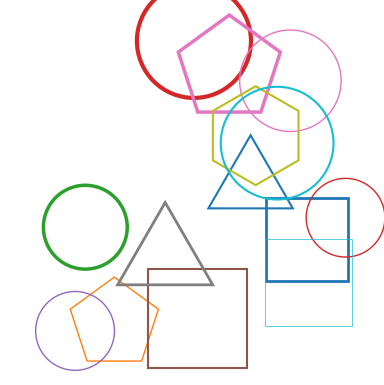[{"shape": "triangle", "thickness": 1.5, "radius": 0.63, "center": [0.651, 0.522]}, {"shape": "square", "thickness": 2, "radius": 0.54, "center": [0.797, 0.377]}, {"shape": "pentagon", "thickness": 1, "radius": 0.6, "center": [0.297, 0.16]}, {"shape": "circle", "thickness": 2.5, "radius": 0.54, "center": [0.222, 0.41]}, {"shape": "circle", "thickness": 1, "radius": 0.51, "center": [0.897, 0.435]}, {"shape": "circle", "thickness": 3, "radius": 0.74, "center": [0.504, 0.894]}, {"shape": "circle", "thickness": 1, "radius": 0.51, "center": [0.195, 0.141]}, {"shape": "square", "thickness": 1.5, "radius": 0.64, "center": [0.513, 0.173]}, {"shape": "pentagon", "thickness": 2.5, "radius": 0.7, "center": [0.596, 0.822]}, {"shape": "circle", "thickness": 1, "radius": 0.66, "center": [0.754, 0.79]}, {"shape": "triangle", "thickness": 2, "radius": 0.71, "center": [0.429, 0.331]}, {"shape": "hexagon", "thickness": 1.5, "radius": 0.64, "center": [0.664, 0.648]}, {"shape": "circle", "thickness": 1.5, "radius": 0.73, "center": [0.72, 0.628]}, {"shape": "square", "thickness": 0.5, "radius": 0.57, "center": [0.802, 0.266]}]